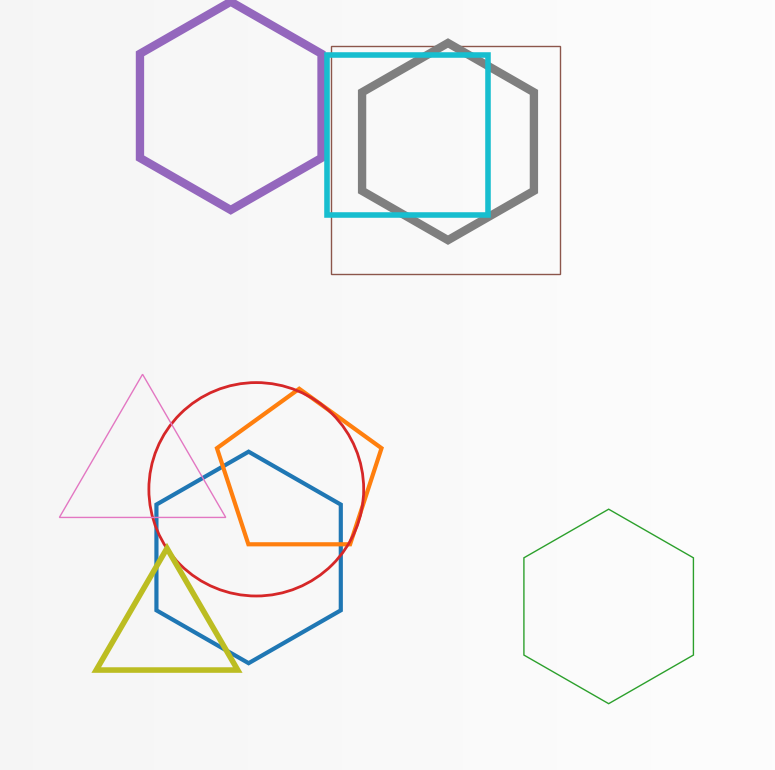[{"shape": "hexagon", "thickness": 1.5, "radius": 0.69, "center": [0.321, 0.276]}, {"shape": "pentagon", "thickness": 1.5, "radius": 0.56, "center": [0.386, 0.383]}, {"shape": "hexagon", "thickness": 0.5, "radius": 0.63, "center": [0.785, 0.212]}, {"shape": "circle", "thickness": 1, "radius": 0.69, "center": [0.331, 0.365]}, {"shape": "hexagon", "thickness": 3, "radius": 0.68, "center": [0.298, 0.863]}, {"shape": "square", "thickness": 0.5, "radius": 0.74, "center": [0.575, 0.792]}, {"shape": "triangle", "thickness": 0.5, "radius": 0.62, "center": [0.184, 0.39]}, {"shape": "hexagon", "thickness": 3, "radius": 0.64, "center": [0.578, 0.816]}, {"shape": "triangle", "thickness": 2, "radius": 0.53, "center": [0.215, 0.183]}, {"shape": "square", "thickness": 2, "radius": 0.52, "center": [0.526, 0.825]}]